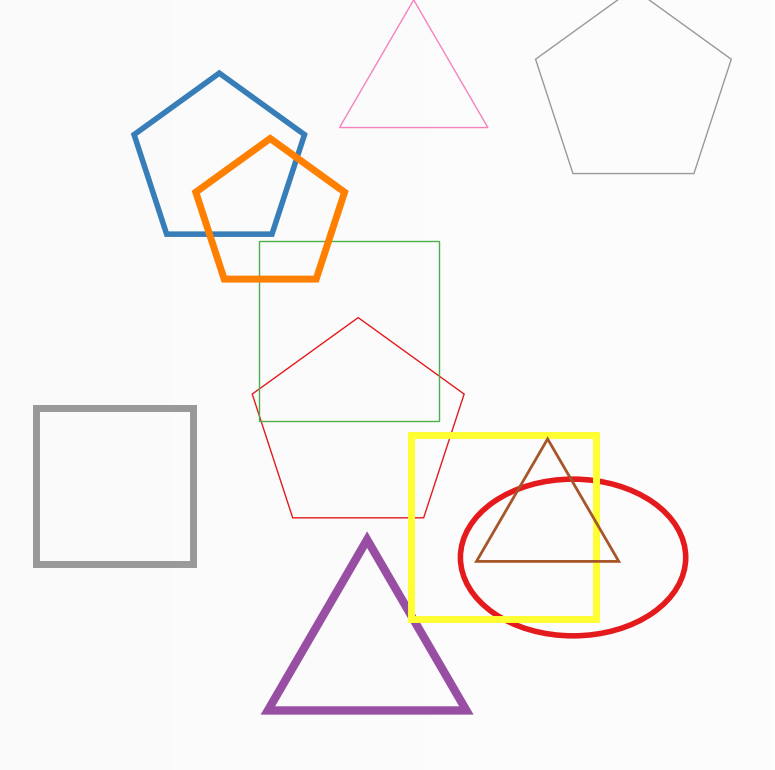[{"shape": "oval", "thickness": 2, "radius": 0.73, "center": [0.739, 0.276]}, {"shape": "pentagon", "thickness": 0.5, "radius": 0.72, "center": [0.462, 0.444]}, {"shape": "pentagon", "thickness": 2, "radius": 0.58, "center": [0.283, 0.789]}, {"shape": "square", "thickness": 0.5, "radius": 0.58, "center": [0.451, 0.57]}, {"shape": "triangle", "thickness": 3, "radius": 0.74, "center": [0.474, 0.151]}, {"shape": "pentagon", "thickness": 2.5, "radius": 0.5, "center": [0.349, 0.719]}, {"shape": "square", "thickness": 2.5, "radius": 0.6, "center": [0.65, 0.316]}, {"shape": "triangle", "thickness": 1, "radius": 0.53, "center": [0.707, 0.324]}, {"shape": "triangle", "thickness": 0.5, "radius": 0.55, "center": [0.534, 0.89]}, {"shape": "pentagon", "thickness": 0.5, "radius": 0.66, "center": [0.817, 0.882]}, {"shape": "square", "thickness": 2.5, "radius": 0.51, "center": [0.148, 0.369]}]